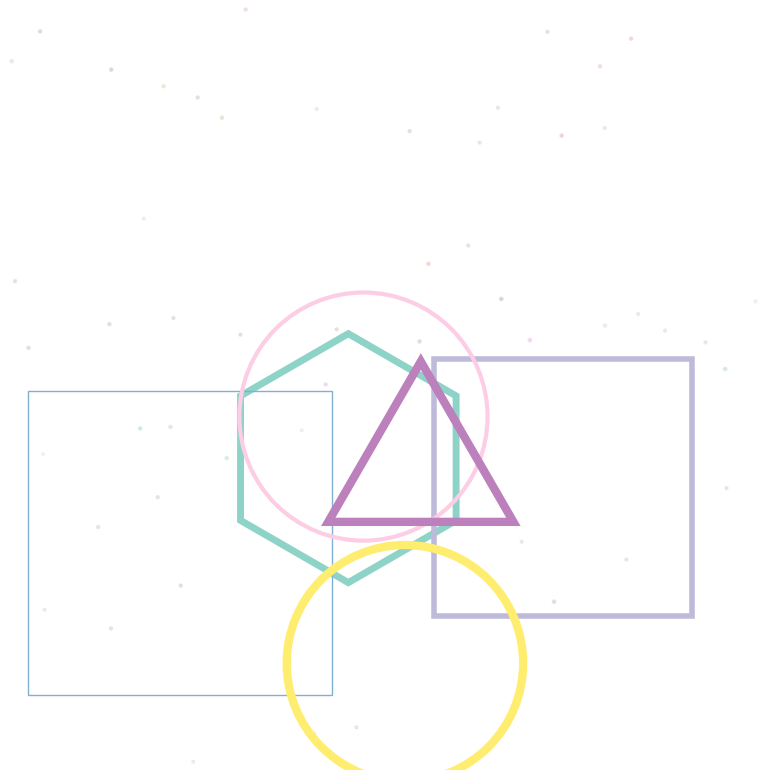[{"shape": "hexagon", "thickness": 2.5, "radius": 0.81, "center": [0.452, 0.405]}, {"shape": "square", "thickness": 2, "radius": 0.84, "center": [0.731, 0.366]}, {"shape": "square", "thickness": 0.5, "radius": 0.99, "center": [0.234, 0.295]}, {"shape": "circle", "thickness": 1.5, "radius": 0.81, "center": [0.472, 0.459]}, {"shape": "triangle", "thickness": 3, "radius": 0.69, "center": [0.547, 0.392]}, {"shape": "circle", "thickness": 3, "radius": 0.77, "center": [0.526, 0.139]}]